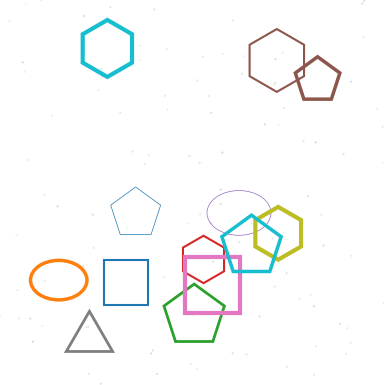[{"shape": "square", "thickness": 1.5, "radius": 0.29, "center": [0.326, 0.266]}, {"shape": "pentagon", "thickness": 0.5, "radius": 0.34, "center": [0.352, 0.446]}, {"shape": "oval", "thickness": 2.5, "radius": 0.37, "center": [0.153, 0.272]}, {"shape": "pentagon", "thickness": 2, "radius": 0.41, "center": [0.504, 0.18]}, {"shape": "hexagon", "thickness": 1.5, "radius": 0.31, "center": [0.529, 0.326]}, {"shape": "oval", "thickness": 0.5, "radius": 0.42, "center": [0.621, 0.447]}, {"shape": "hexagon", "thickness": 1.5, "radius": 0.41, "center": [0.719, 0.843]}, {"shape": "pentagon", "thickness": 2.5, "radius": 0.3, "center": [0.825, 0.792]}, {"shape": "square", "thickness": 3, "radius": 0.36, "center": [0.552, 0.259]}, {"shape": "triangle", "thickness": 2, "radius": 0.35, "center": [0.232, 0.122]}, {"shape": "hexagon", "thickness": 3, "radius": 0.34, "center": [0.723, 0.394]}, {"shape": "pentagon", "thickness": 2.5, "radius": 0.4, "center": [0.653, 0.36]}, {"shape": "hexagon", "thickness": 3, "radius": 0.37, "center": [0.279, 0.874]}]